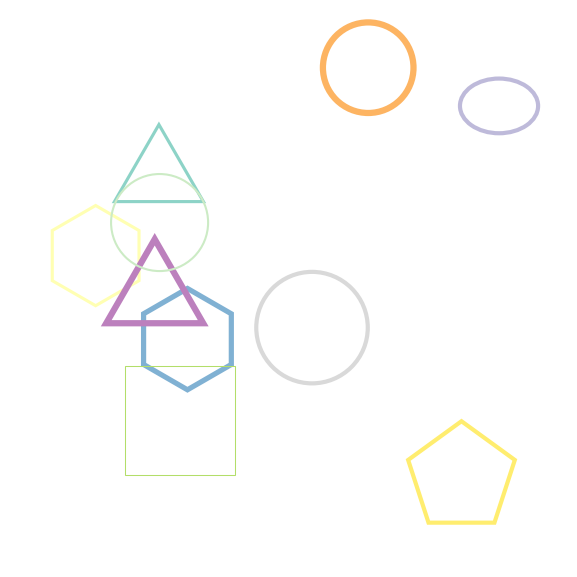[{"shape": "triangle", "thickness": 1.5, "radius": 0.44, "center": [0.275, 0.694]}, {"shape": "hexagon", "thickness": 1.5, "radius": 0.43, "center": [0.166, 0.557]}, {"shape": "oval", "thickness": 2, "radius": 0.34, "center": [0.864, 0.816]}, {"shape": "hexagon", "thickness": 2.5, "radius": 0.44, "center": [0.325, 0.412]}, {"shape": "circle", "thickness": 3, "radius": 0.39, "center": [0.638, 0.882]}, {"shape": "square", "thickness": 0.5, "radius": 0.47, "center": [0.312, 0.271]}, {"shape": "circle", "thickness": 2, "radius": 0.48, "center": [0.54, 0.432]}, {"shape": "triangle", "thickness": 3, "radius": 0.48, "center": [0.268, 0.488]}, {"shape": "circle", "thickness": 1, "radius": 0.42, "center": [0.276, 0.614]}, {"shape": "pentagon", "thickness": 2, "radius": 0.49, "center": [0.799, 0.173]}]